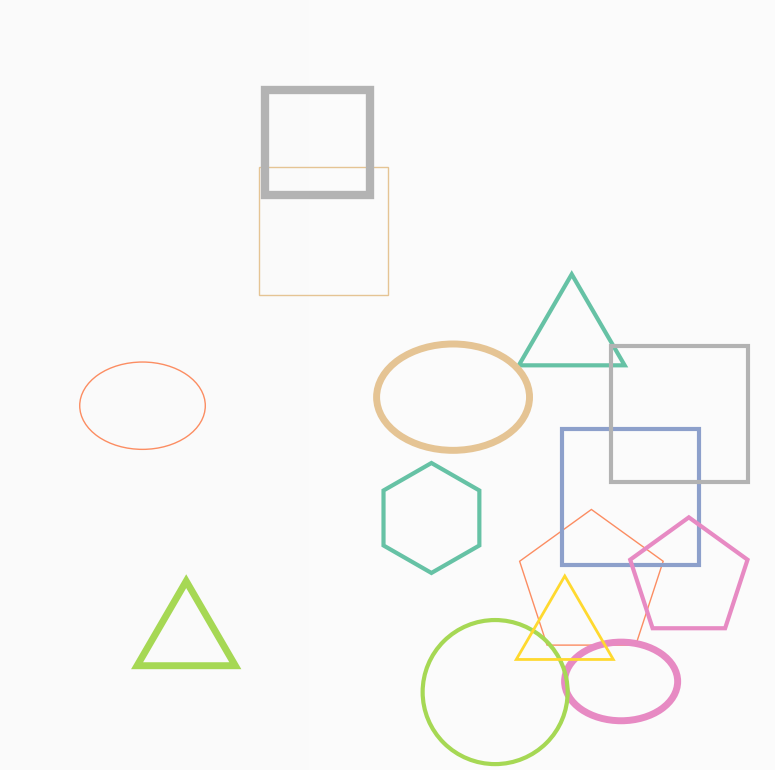[{"shape": "hexagon", "thickness": 1.5, "radius": 0.36, "center": [0.557, 0.327]}, {"shape": "triangle", "thickness": 1.5, "radius": 0.39, "center": [0.738, 0.565]}, {"shape": "oval", "thickness": 0.5, "radius": 0.41, "center": [0.184, 0.473]}, {"shape": "pentagon", "thickness": 0.5, "radius": 0.49, "center": [0.763, 0.241]}, {"shape": "square", "thickness": 1.5, "radius": 0.44, "center": [0.814, 0.354]}, {"shape": "oval", "thickness": 2.5, "radius": 0.36, "center": [0.801, 0.115]}, {"shape": "pentagon", "thickness": 1.5, "radius": 0.4, "center": [0.889, 0.248]}, {"shape": "triangle", "thickness": 2.5, "radius": 0.37, "center": [0.24, 0.172]}, {"shape": "circle", "thickness": 1.5, "radius": 0.47, "center": [0.639, 0.101]}, {"shape": "triangle", "thickness": 1, "radius": 0.36, "center": [0.729, 0.18]}, {"shape": "square", "thickness": 0.5, "radius": 0.42, "center": [0.418, 0.7]}, {"shape": "oval", "thickness": 2.5, "radius": 0.49, "center": [0.585, 0.484]}, {"shape": "square", "thickness": 3, "radius": 0.34, "center": [0.41, 0.815]}, {"shape": "square", "thickness": 1.5, "radius": 0.44, "center": [0.876, 0.462]}]